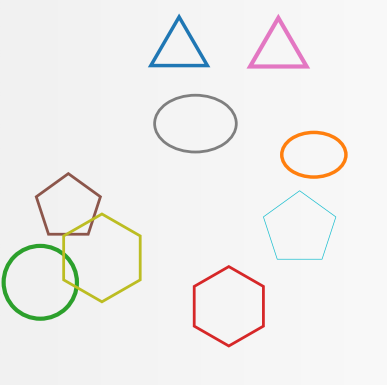[{"shape": "triangle", "thickness": 2.5, "radius": 0.42, "center": [0.462, 0.872]}, {"shape": "oval", "thickness": 2.5, "radius": 0.41, "center": [0.81, 0.598]}, {"shape": "circle", "thickness": 3, "radius": 0.47, "center": [0.104, 0.267]}, {"shape": "hexagon", "thickness": 2, "radius": 0.52, "center": [0.59, 0.204]}, {"shape": "pentagon", "thickness": 2, "radius": 0.44, "center": [0.176, 0.462]}, {"shape": "triangle", "thickness": 3, "radius": 0.42, "center": [0.718, 0.869]}, {"shape": "oval", "thickness": 2, "radius": 0.53, "center": [0.504, 0.679]}, {"shape": "hexagon", "thickness": 2, "radius": 0.57, "center": [0.263, 0.33]}, {"shape": "pentagon", "thickness": 0.5, "radius": 0.49, "center": [0.773, 0.406]}]